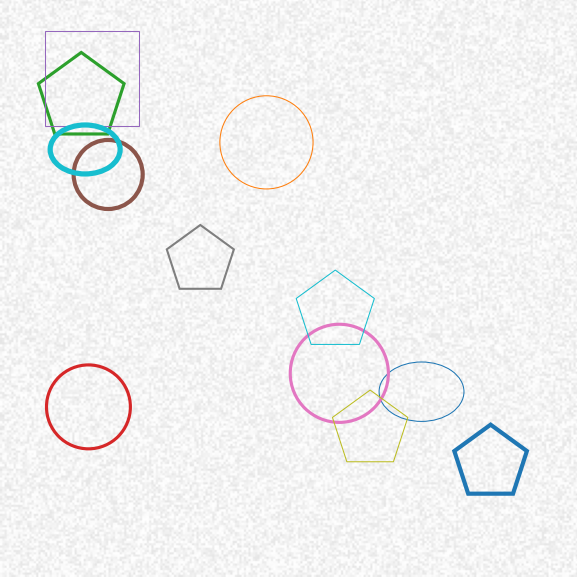[{"shape": "oval", "thickness": 0.5, "radius": 0.37, "center": [0.73, 0.321]}, {"shape": "pentagon", "thickness": 2, "radius": 0.33, "center": [0.85, 0.198]}, {"shape": "circle", "thickness": 0.5, "radius": 0.4, "center": [0.461, 0.753]}, {"shape": "pentagon", "thickness": 1.5, "radius": 0.39, "center": [0.141, 0.83]}, {"shape": "circle", "thickness": 1.5, "radius": 0.36, "center": [0.153, 0.295]}, {"shape": "square", "thickness": 0.5, "radius": 0.41, "center": [0.159, 0.863]}, {"shape": "circle", "thickness": 2, "radius": 0.3, "center": [0.187, 0.697]}, {"shape": "circle", "thickness": 1.5, "radius": 0.42, "center": [0.588, 0.353]}, {"shape": "pentagon", "thickness": 1, "radius": 0.31, "center": [0.347, 0.548]}, {"shape": "pentagon", "thickness": 0.5, "radius": 0.34, "center": [0.641, 0.255]}, {"shape": "oval", "thickness": 2.5, "radius": 0.3, "center": [0.147, 0.74]}, {"shape": "pentagon", "thickness": 0.5, "radius": 0.36, "center": [0.581, 0.46]}]